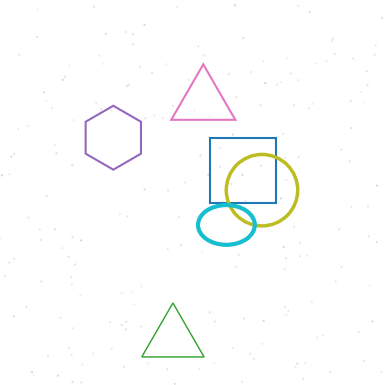[{"shape": "square", "thickness": 1.5, "radius": 0.43, "center": [0.631, 0.557]}, {"shape": "triangle", "thickness": 1, "radius": 0.47, "center": [0.449, 0.12]}, {"shape": "hexagon", "thickness": 1.5, "radius": 0.41, "center": [0.294, 0.642]}, {"shape": "triangle", "thickness": 1.5, "radius": 0.48, "center": [0.528, 0.737]}, {"shape": "circle", "thickness": 2.5, "radius": 0.46, "center": [0.68, 0.506]}, {"shape": "oval", "thickness": 3, "radius": 0.37, "center": [0.588, 0.416]}]